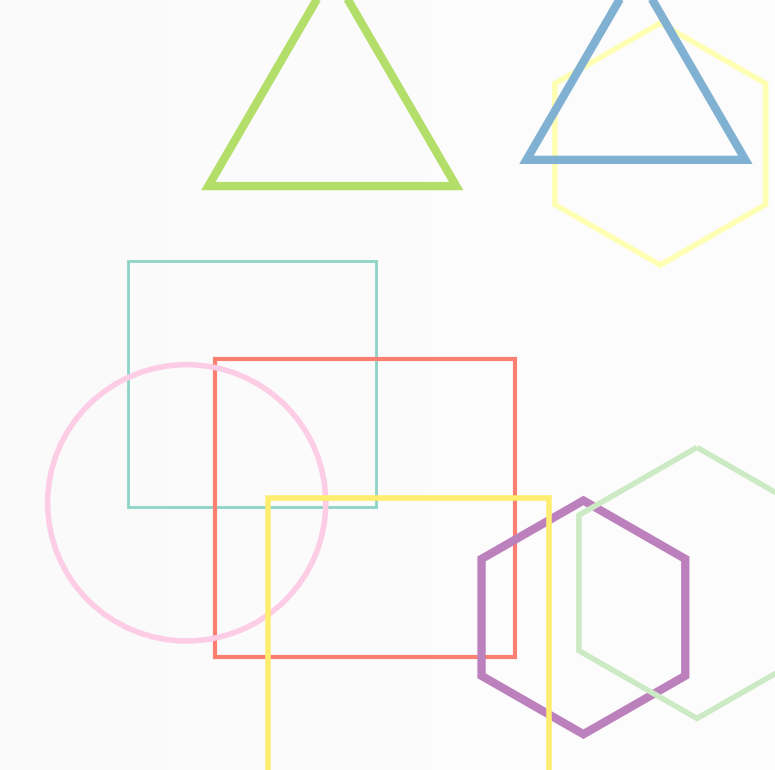[{"shape": "square", "thickness": 1, "radius": 0.8, "center": [0.325, 0.501]}, {"shape": "hexagon", "thickness": 2, "radius": 0.79, "center": [0.852, 0.813]}, {"shape": "square", "thickness": 1.5, "radius": 0.97, "center": [0.471, 0.341]}, {"shape": "triangle", "thickness": 3, "radius": 0.82, "center": [0.821, 0.874]}, {"shape": "triangle", "thickness": 3, "radius": 0.92, "center": [0.429, 0.851]}, {"shape": "circle", "thickness": 2, "radius": 0.9, "center": [0.241, 0.347]}, {"shape": "hexagon", "thickness": 3, "radius": 0.76, "center": [0.753, 0.198]}, {"shape": "hexagon", "thickness": 2, "radius": 0.88, "center": [0.899, 0.243]}, {"shape": "square", "thickness": 2, "radius": 0.91, "center": [0.527, 0.173]}]